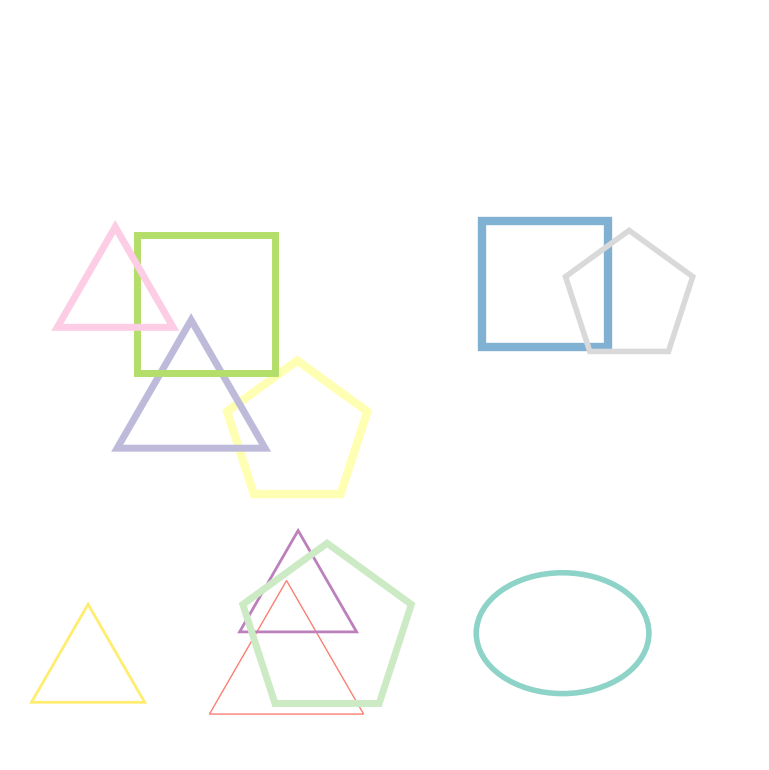[{"shape": "oval", "thickness": 2, "radius": 0.56, "center": [0.731, 0.178]}, {"shape": "pentagon", "thickness": 3, "radius": 0.48, "center": [0.386, 0.436]}, {"shape": "triangle", "thickness": 2.5, "radius": 0.55, "center": [0.248, 0.473]}, {"shape": "triangle", "thickness": 0.5, "radius": 0.58, "center": [0.372, 0.13]}, {"shape": "square", "thickness": 3, "radius": 0.41, "center": [0.708, 0.631]}, {"shape": "square", "thickness": 2.5, "radius": 0.45, "center": [0.268, 0.605]}, {"shape": "triangle", "thickness": 2.5, "radius": 0.43, "center": [0.15, 0.618]}, {"shape": "pentagon", "thickness": 2, "radius": 0.43, "center": [0.817, 0.614]}, {"shape": "triangle", "thickness": 1, "radius": 0.44, "center": [0.387, 0.223]}, {"shape": "pentagon", "thickness": 2.5, "radius": 0.58, "center": [0.425, 0.179]}, {"shape": "triangle", "thickness": 1, "radius": 0.42, "center": [0.114, 0.13]}]